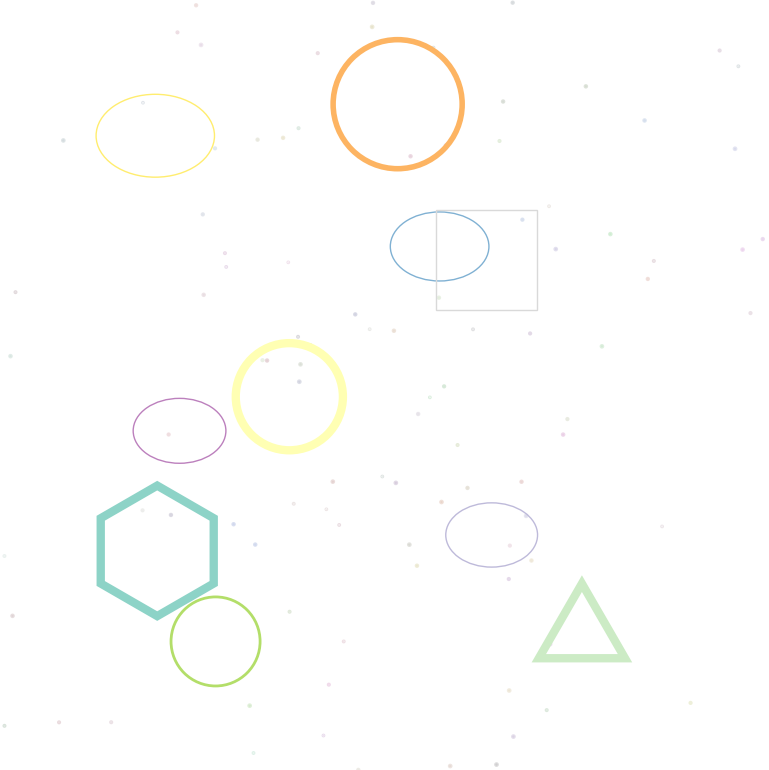[{"shape": "hexagon", "thickness": 3, "radius": 0.42, "center": [0.204, 0.285]}, {"shape": "circle", "thickness": 3, "radius": 0.35, "center": [0.376, 0.485]}, {"shape": "oval", "thickness": 0.5, "radius": 0.3, "center": [0.639, 0.305]}, {"shape": "oval", "thickness": 0.5, "radius": 0.32, "center": [0.571, 0.68]}, {"shape": "circle", "thickness": 2, "radius": 0.42, "center": [0.516, 0.865]}, {"shape": "circle", "thickness": 1, "radius": 0.29, "center": [0.28, 0.167]}, {"shape": "square", "thickness": 0.5, "radius": 0.33, "center": [0.632, 0.662]}, {"shape": "oval", "thickness": 0.5, "radius": 0.3, "center": [0.233, 0.44]}, {"shape": "triangle", "thickness": 3, "radius": 0.32, "center": [0.756, 0.177]}, {"shape": "oval", "thickness": 0.5, "radius": 0.38, "center": [0.202, 0.824]}]